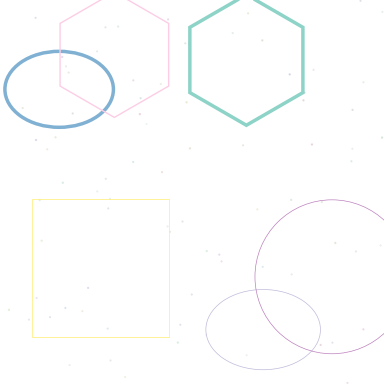[{"shape": "hexagon", "thickness": 2.5, "radius": 0.85, "center": [0.64, 0.844]}, {"shape": "oval", "thickness": 0.5, "radius": 0.74, "center": [0.684, 0.144]}, {"shape": "oval", "thickness": 2.5, "radius": 0.7, "center": [0.154, 0.768]}, {"shape": "hexagon", "thickness": 1, "radius": 0.81, "center": [0.297, 0.858]}, {"shape": "circle", "thickness": 0.5, "radius": 1.0, "center": [0.862, 0.281]}, {"shape": "square", "thickness": 0.5, "radius": 0.89, "center": [0.261, 0.305]}]